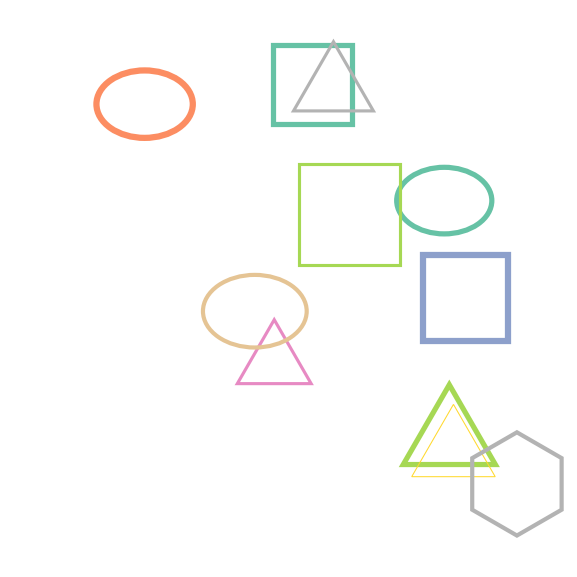[{"shape": "oval", "thickness": 2.5, "radius": 0.41, "center": [0.769, 0.652]}, {"shape": "square", "thickness": 2.5, "radius": 0.34, "center": [0.541, 0.853]}, {"shape": "oval", "thickness": 3, "radius": 0.42, "center": [0.25, 0.819]}, {"shape": "square", "thickness": 3, "radius": 0.37, "center": [0.806, 0.484]}, {"shape": "triangle", "thickness": 1.5, "radius": 0.37, "center": [0.475, 0.372]}, {"shape": "square", "thickness": 1.5, "radius": 0.43, "center": [0.605, 0.628]}, {"shape": "triangle", "thickness": 2.5, "radius": 0.46, "center": [0.778, 0.241]}, {"shape": "triangle", "thickness": 0.5, "radius": 0.42, "center": [0.785, 0.215]}, {"shape": "oval", "thickness": 2, "radius": 0.45, "center": [0.441, 0.46]}, {"shape": "hexagon", "thickness": 2, "radius": 0.45, "center": [0.895, 0.161]}, {"shape": "triangle", "thickness": 1.5, "radius": 0.4, "center": [0.577, 0.847]}]